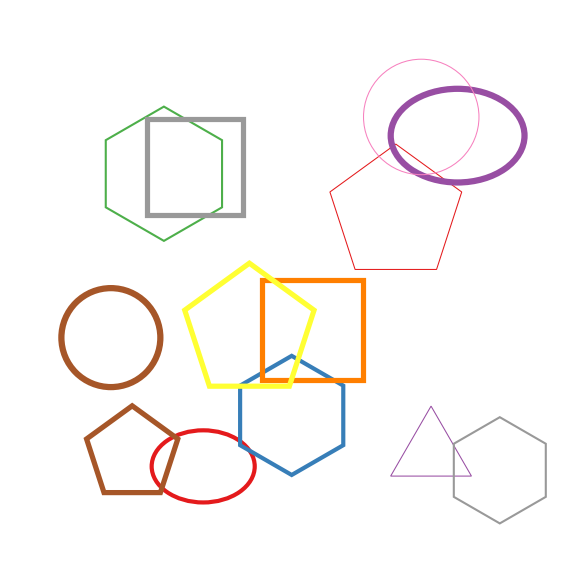[{"shape": "pentagon", "thickness": 0.5, "radius": 0.6, "center": [0.685, 0.63]}, {"shape": "oval", "thickness": 2, "radius": 0.45, "center": [0.352, 0.192]}, {"shape": "hexagon", "thickness": 2, "radius": 0.52, "center": [0.505, 0.28]}, {"shape": "hexagon", "thickness": 1, "radius": 0.58, "center": [0.284, 0.698]}, {"shape": "triangle", "thickness": 0.5, "radius": 0.4, "center": [0.746, 0.215]}, {"shape": "oval", "thickness": 3, "radius": 0.58, "center": [0.792, 0.764]}, {"shape": "square", "thickness": 2.5, "radius": 0.43, "center": [0.541, 0.428]}, {"shape": "pentagon", "thickness": 2.5, "radius": 0.59, "center": [0.432, 0.426]}, {"shape": "pentagon", "thickness": 2.5, "radius": 0.42, "center": [0.229, 0.213]}, {"shape": "circle", "thickness": 3, "radius": 0.43, "center": [0.192, 0.415]}, {"shape": "circle", "thickness": 0.5, "radius": 0.5, "center": [0.729, 0.797]}, {"shape": "square", "thickness": 2.5, "radius": 0.42, "center": [0.338, 0.709]}, {"shape": "hexagon", "thickness": 1, "radius": 0.46, "center": [0.865, 0.185]}]